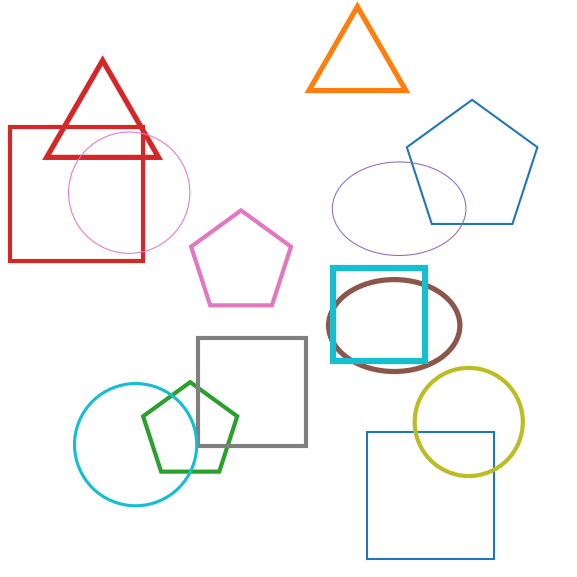[{"shape": "pentagon", "thickness": 1, "radius": 0.59, "center": [0.818, 0.707]}, {"shape": "square", "thickness": 1, "radius": 0.55, "center": [0.746, 0.141]}, {"shape": "triangle", "thickness": 2.5, "radius": 0.48, "center": [0.619, 0.891]}, {"shape": "pentagon", "thickness": 2, "radius": 0.43, "center": [0.329, 0.252]}, {"shape": "triangle", "thickness": 2.5, "radius": 0.56, "center": [0.178, 0.783]}, {"shape": "square", "thickness": 2, "radius": 0.58, "center": [0.133, 0.663]}, {"shape": "oval", "thickness": 0.5, "radius": 0.58, "center": [0.691, 0.638]}, {"shape": "oval", "thickness": 2.5, "radius": 0.57, "center": [0.683, 0.435]}, {"shape": "pentagon", "thickness": 2, "radius": 0.45, "center": [0.417, 0.544]}, {"shape": "circle", "thickness": 0.5, "radius": 0.53, "center": [0.224, 0.665]}, {"shape": "square", "thickness": 2, "radius": 0.47, "center": [0.437, 0.321]}, {"shape": "circle", "thickness": 2, "radius": 0.47, "center": [0.812, 0.268]}, {"shape": "square", "thickness": 3, "radius": 0.4, "center": [0.656, 0.455]}, {"shape": "circle", "thickness": 1.5, "radius": 0.53, "center": [0.235, 0.229]}]